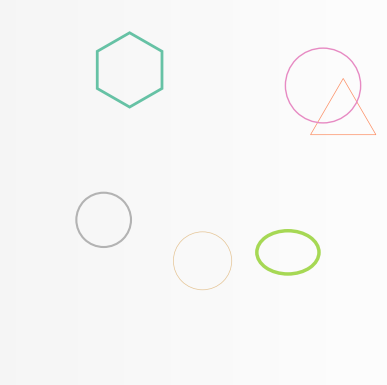[{"shape": "hexagon", "thickness": 2, "radius": 0.48, "center": [0.335, 0.818]}, {"shape": "triangle", "thickness": 0.5, "radius": 0.49, "center": [0.886, 0.699]}, {"shape": "circle", "thickness": 1, "radius": 0.49, "center": [0.834, 0.778]}, {"shape": "oval", "thickness": 2.5, "radius": 0.4, "center": [0.743, 0.345]}, {"shape": "circle", "thickness": 0.5, "radius": 0.38, "center": [0.523, 0.323]}, {"shape": "circle", "thickness": 1.5, "radius": 0.35, "center": [0.268, 0.429]}]